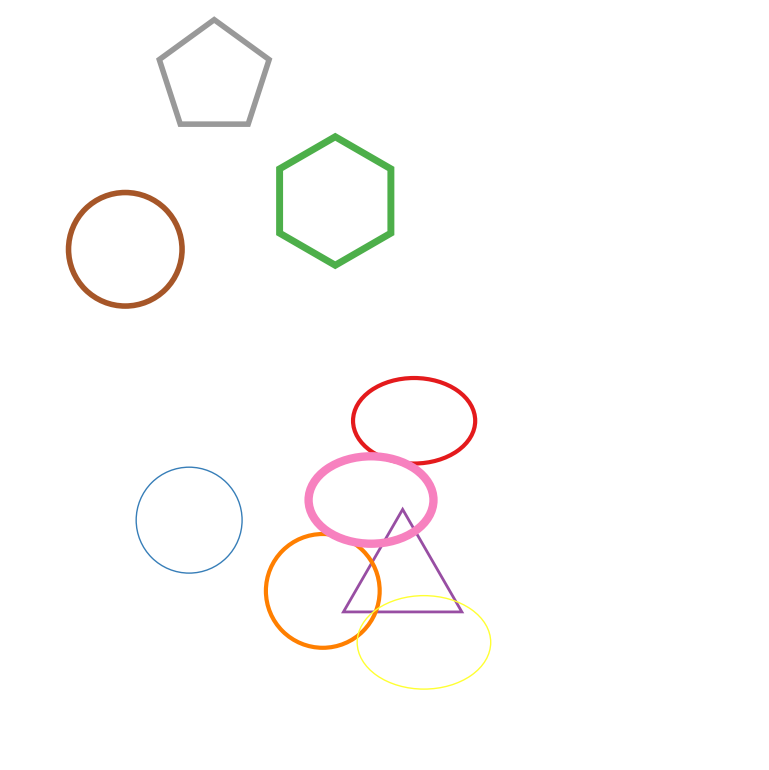[{"shape": "oval", "thickness": 1.5, "radius": 0.4, "center": [0.538, 0.454]}, {"shape": "circle", "thickness": 0.5, "radius": 0.34, "center": [0.246, 0.324]}, {"shape": "hexagon", "thickness": 2.5, "radius": 0.42, "center": [0.435, 0.739]}, {"shape": "triangle", "thickness": 1, "radius": 0.44, "center": [0.523, 0.25]}, {"shape": "circle", "thickness": 1.5, "radius": 0.37, "center": [0.419, 0.233]}, {"shape": "oval", "thickness": 0.5, "radius": 0.43, "center": [0.551, 0.166]}, {"shape": "circle", "thickness": 2, "radius": 0.37, "center": [0.163, 0.676]}, {"shape": "oval", "thickness": 3, "radius": 0.41, "center": [0.482, 0.351]}, {"shape": "pentagon", "thickness": 2, "radius": 0.37, "center": [0.278, 0.899]}]